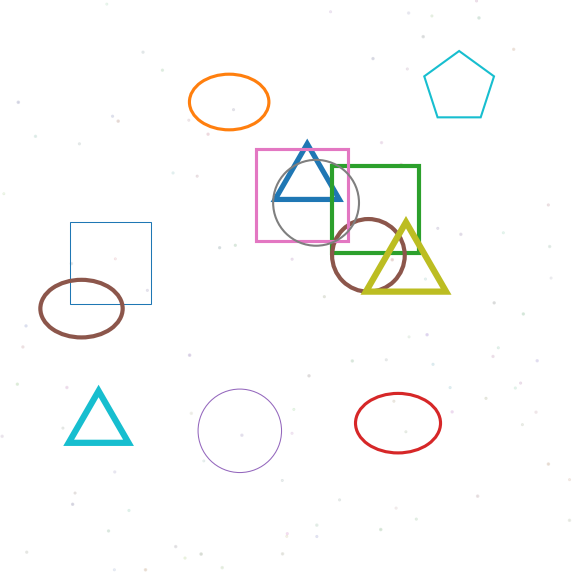[{"shape": "square", "thickness": 0.5, "radius": 0.35, "center": [0.191, 0.544]}, {"shape": "triangle", "thickness": 2.5, "radius": 0.32, "center": [0.532, 0.686]}, {"shape": "oval", "thickness": 1.5, "radius": 0.34, "center": [0.397, 0.822]}, {"shape": "square", "thickness": 2, "radius": 0.38, "center": [0.65, 0.637]}, {"shape": "oval", "thickness": 1.5, "radius": 0.37, "center": [0.689, 0.266]}, {"shape": "circle", "thickness": 0.5, "radius": 0.36, "center": [0.415, 0.253]}, {"shape": "oval", "thickness": 2, "radius": 0.36, "center": [0.141, 0.465]}, {"shape": "circle", "thickness": 2, "radius": 0.31, "center": [0.638, 0.557]}, {"shape": "square", "thickness": 1.5, "radius": 0.4, "center": [0.523, 0.662]}, {"shape": "circle", "thickness": 1, "radius": 0.37, "center": [0.547, 0.648]}, {"shape": "triangle", "thickness": 3, "radius": 0.4, "center": [0.703, 0.534]}, {"shape": "pentagon", "thickness": 1, "radius": 0.32, "center": [0.795, 0.847]}, {"shape": "triangle", "thickness": 3, "radius": 0.3, "center": [0.171, 0.262]}]